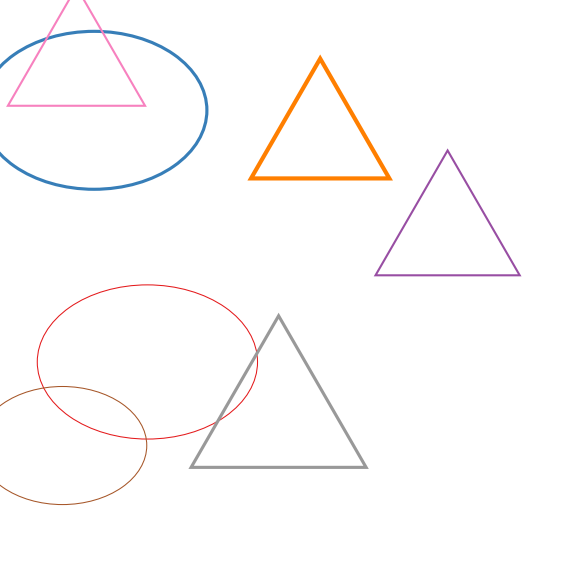[{"shape": "oval", "thickness": 0.5, "radius": 0.95, "center": [0.255, 0.372]}, {"shape": "oval", "thickness": 1.5, "radius": 0.98, "center": [0.163, 0.808]}, {"shape": "triangle", "thickness": 1, "radius": 0.72, "center": [0.775, 0.594]}, {"shape": "triangle", "thickness": 2, "radius": 0.69, "center": [0.554, 0.759]}, {"shape": "oval", "thickness": 0.5, "radius": 0.73, "center": [0.108, 0.228]}, {"shape": "triangle", "thickness": 1, "radius": 0.69, "center": [0.132, 0.885]}, {"shape": "triangle", "thickness": 1.5, "radius": 0.87, "center": [0.482, 0.277]}]